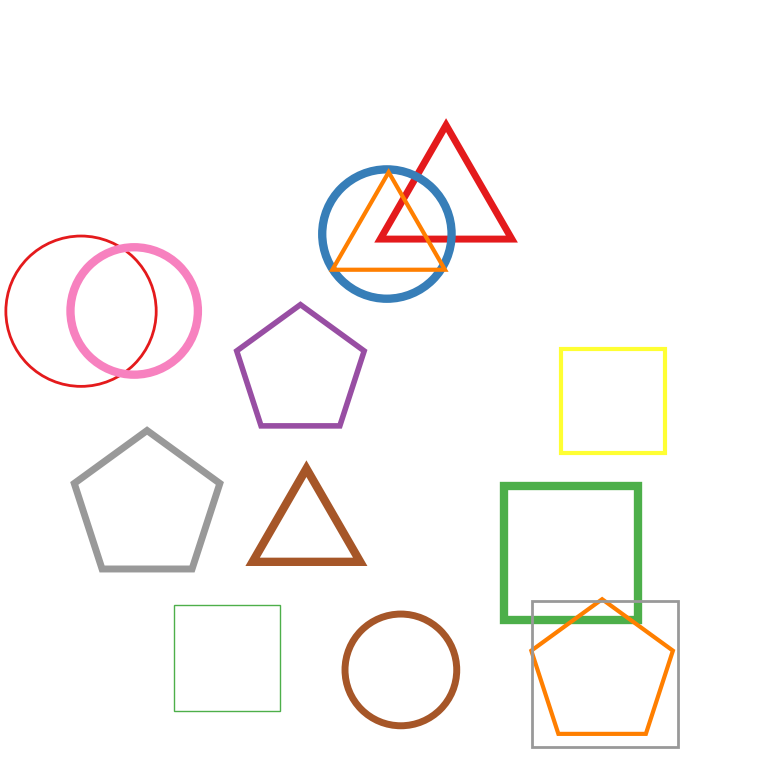[{"shape": "circle", "thickness": 1, "radius": 0.49, "center": [0.105, 0.596]}, {"shape": "triangle", "thickness": 2.5, "radius": 0.49, "center": [0.579, 0.739]}, {"shape": "circle", "thickness": 3, "radius": 0.42, "center": [0.502, 0.696]}, {"shape": "square", "thickness": 0.5, "radius": 0.34, "center": [0.295, 0.145]}, {"shape": "square", "thickness": 3, "radius": 0.44, "center": [0.742, 0.282]}, {"shape": "pentagon", "thickness": 2, "radius": 0.44, "center": [0.39, 0.517]}, {"shape": "pentagon", "thickness": 1.5, "radius": 0.48, "center": [0.782, 0.125]}, {"shape": "triangle", "thickness": 1.5, "radius": 0.42, "center": [0.505, 0.692]}, {"shape": "square", "thickness": 1.5, "radius": 0.34, "center": [0.796, 0.479]}, {"shape": "triangle", "thickness": 3, "radius": 0.4, "center": [0.398, 0.311]}, {"shape": "circle", "thickness": 2.5, "radius": 0.36, "center": [0.521, 0.13]}, {"shape": "circle", "thickness": 3, "radius": 0.41, "center": [0.174, 0.596]}, {"shape": "square", "thickness": 1, "radius": 0.47, "center": [0.786, 0.124]}, {"shape": "pentagon", "thickness": 2.5, "radius": 0.5, "center": [0.191, 0.341]}]